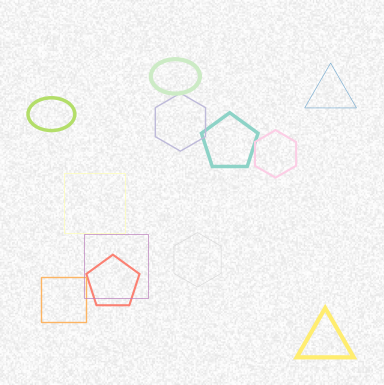[{"shape": "pentagon", "thickness": 2.5, "radius": 0.39, "center": [0.597, 0.63]}, {"shape": "square", "thickness": 0.5, "radius": 0.39, "center": [0.246, 0.473]}, {"shape": "hexagon", "thickness": 1, "radius": 0.38, "center": [0.469, 0.683]}, {"shape": "pentagon", "thickness": 1.5, "radius": 0.36, "center": [0.293, 0.266]}, {"shape": "triangle", "thickness": 0.5, "radius": 0.39, "center": [0.859, 0.759]}, {"shape": "square", "thickness": 1, "radius": 0.29, "center": [0.165, 0.222]}, {"shape": "oval", "thickness": 2.5, "radius": 0.3, "center": [0.134, 0.703]}, {"shape": "hexagon", "thickness": 1.5, "radius": 0.31, "center": [0.716, 0.6]}, {"shape": "hexagon", "thickness": 0.5, "radius": 0.35, "center": [0.513, 0.325]}, {"shape": "square", "thickness": 0.5, "radius": 0.42, "center": [0.302, 0.308]}, {"shape": "oval", "thickness": 3, "radius": 0.32, "center": [0.456, 0.802]}, {"shape": "triangle", "thickness": 3, "radius": 0.43, "center": [0.845, 0.115]}]